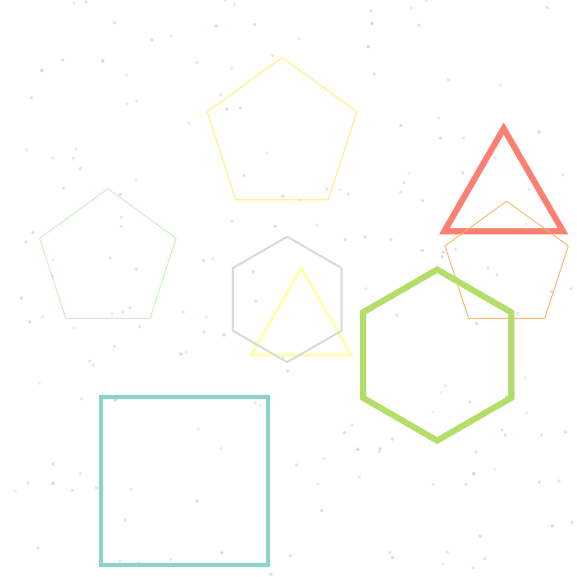[{"shape": "square", "thickness": 2, "radius": 0.72, "center": [0.32, 0.166]}, {"shape": "triangle", "thickness": 1.5, "radius": 0.5, "center": [0.522, 0.434]}, {"shape": "triangle", "thickness": 3, "radius": 0.59, "center": [0.872, 0.658]}, {"shape": "pentagon", "thickness": 0.5, "radius": 0.56, "center": [0.877, 0.539]}, {"shape": "hexagon", "thickness": 3, "radius": 0.74, "center": [0.757, 0.384]}, {"shape": "hexagon", "thickness": 1, "radius": 0.54, "center": [0.497, 0.481]}, {"shape": "pentagon", "thickness": 0.5, "radius": 0.62, "center": [0.187, 0.548]}, {"shape": "pentagon", "thickness": 0.5, "radius": 0.68, "center": [0.488, 0.763]}]